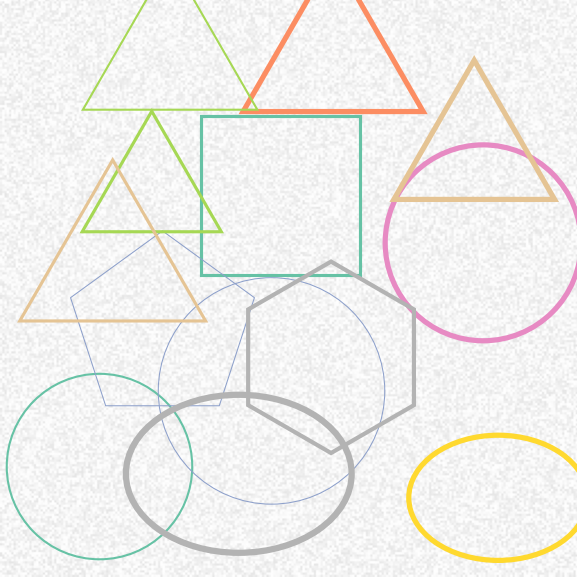[{"shape": "square", "thickness": 1.5, "radius": 0.69, "center": [0.486, 0.66]}, {"shape": "circle", "thickness": 1, "radius": 0.8, "center": [0.172, 0.191]}, {"shape": "triangle", "thickness": 2.5, "radius": 0.9, "center": [0.577, 0.896]}, {"shape": "circle", "thickness": 0.5, "radius": 0.98, "center": [0.47, 0.322]}, {"shape": "pentagon", "thickness": 0.5, "radius": 0.84, "center": [0.281, 0.432]}, {"shape": "circle", "thickness": 2.5, "radius": 0.85, "center": [0.837, 0.579]}, {"shape": "triangle", "thickness": 1, "radius": 0.87, "center": [0.295, 0.896]}, {"shape": "triangle", "thickness": 1.5, "radius": 0.7, "center": [0.263, 0.667]}, {"shape": "oval", "thickness": 2.5, "radius": 0.77, "center": [0.863, 0.137]}, {"shape": "triangle", "thickness": 2.5, "radius": 0.8, "center": [0.821, 0.734]}, {"shape": "triangle", "thickness": 1.5, "radius": 0.93, "center": [0.195, 0.536]}, {"shape": "oval", "thickness": 3, "radius": 0.98, "center": [0.413, 0.179]}, {"shape": "hexagon", "thickness": 2, "radius": 0.83, "center": [0.573, 0.38]}]